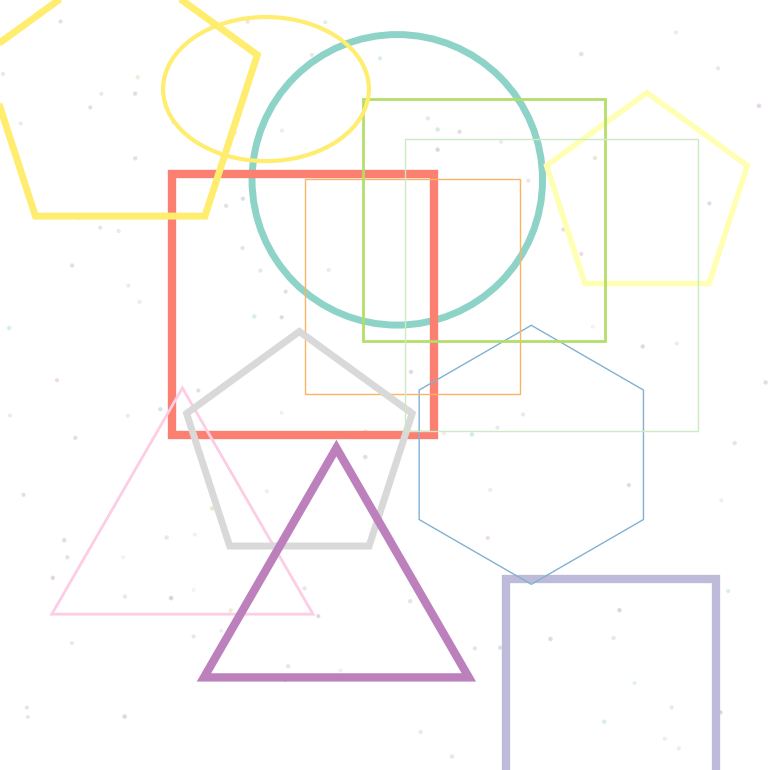[{"shape": "circle", "thickness": 2.5, "radius": 0.94, "center": [0.516, 0.766]}, {"shape": "pentagon", "thickness": 2, "radius": 0.69, "center": [0.84, 0.743]}, {"shape": "square", "thickness": 3, "radius": 0.68, "center": [0.794, 0.112]}, {"shape": "square", "thickness": 3, "radius": 0.85, "center": [0.394, 0.605]}, {"shape": "hexagon", "thickness": 0.5, "radius": 0.84, "center": [0.69, 0.409]}, {"shape": "square", "thickness": 0.5, "radius": 0.7, "center": [0.536, 0.628]}, {"shape": "square", "thickness": 1, "radius": 0.79, "center": [0.629, 0.714]}, {"shape": "triangle", "thickness": 1, "radius": 0.98, "center": [0.237, 0.3]}, {"shape": "pentagon", "thickness": 2.5, "radius": 0.77, "center": [0.389, 0.415]}, {"shape": "triangle", "thickness": 3, "radius": 0.99, "center": [0.437, 0.22]}, {"shape": "square", "thickness": 0.5, "radius": 0.95, "center": [0.716, 0.63]}, {"shape": "oval", "thickness": 1.5, "radius": 0.67, "center": [0.345, 0.884]}, {"shape": "pentagon", "thickness": 2.5, "radius": 0.94, "center": [0.156, 0.871]}]